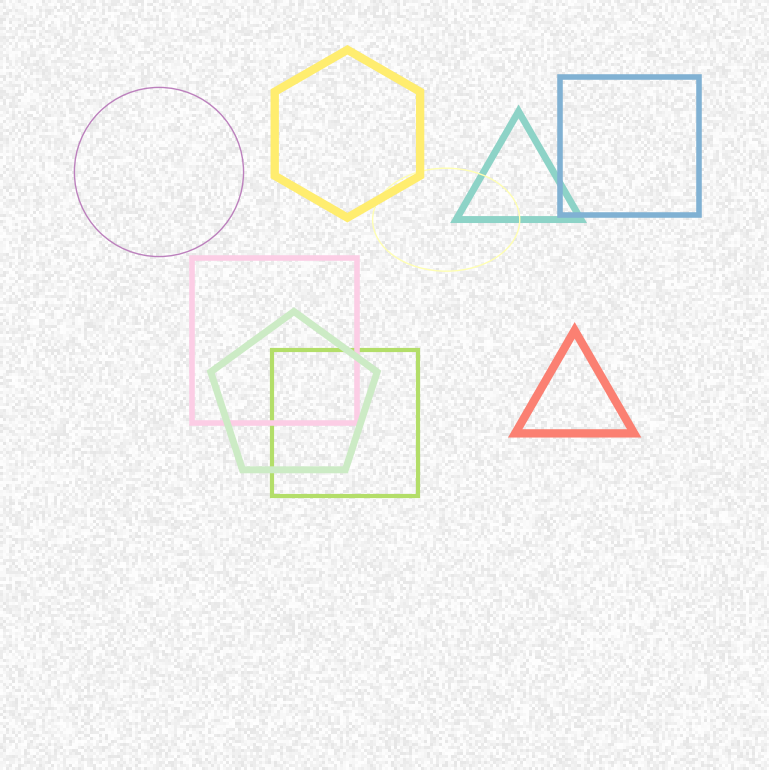[{"shape": "triangle", "thickness": 2.5, "radius": 0.47, "center": [0.673, 0.762]}, {"shape": "oval", "thickness": 0.5, "radius": 0.48, "center": [0.579, 0.715]}, {"shape": "triangle", "thickness": 3, "radius": 0.45, "center": [0.746, 0.482]}, {"shape": "square", "thickness": 2, "radius": 0.45, "center": [0.818, 0.811]}, {"shape": "square", "thickness": 1.5, "radius": 0.47, "center": [0.448, 0.451]}, {"shape": "square", "thickness": 2, "radius": 0.54, "center": [0.356, 0.558]}, {"shape": "circle", "thickness": 0.5, "radius": 0.55, "center": [0.206, 0.777]}, {"shape": "pentagon", "thickness": 2.5, "radius": 0.57, "center": [0.382, 0.482]}, {"shape": "hexagon", "thickness": 3, "radius": 0.55, "center": [0.451, 0.826]}]